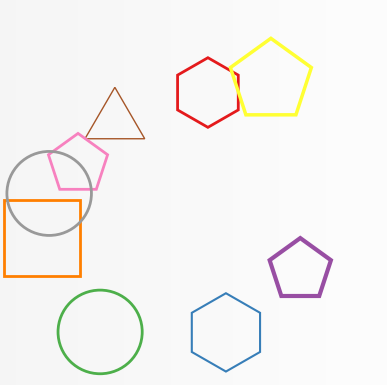[{"shape": "hexagon", "thickness": 2, "radius": 0.45, "center": [0.537, 0.76]}, {"shape": "hexagon", "thickness": 1.5, "radius": 0.51, "center": [0.583, 0.137]}, {"shape": "circle", "thickness": 2, "radius": 0.54, "center": [0.258, 0.138]}, {"shape": "pentagon", "thickness": 3, "radius": 0.42, "center": [0.775, 0.298]}, {"shape": "square", "thickness": 2, "radius": 0.49, "center": [0.108, 0.382]}, {"shape": "pentagon", "thickness": 2.5, "radius": 0.55, "center": [0.699, 0.791]}, {"shape": "triangle", "thickness": 1, "radius": 0.45, "center": [0.296, 0.684]}, {"shape": "pentagon", "thickness": 2, "radius": 0.4, "center": [0.201, 0.573]}, {"shape": "circle", "thickness": 2, "radius": 0.55, "center": [0.127, 0.498]}]